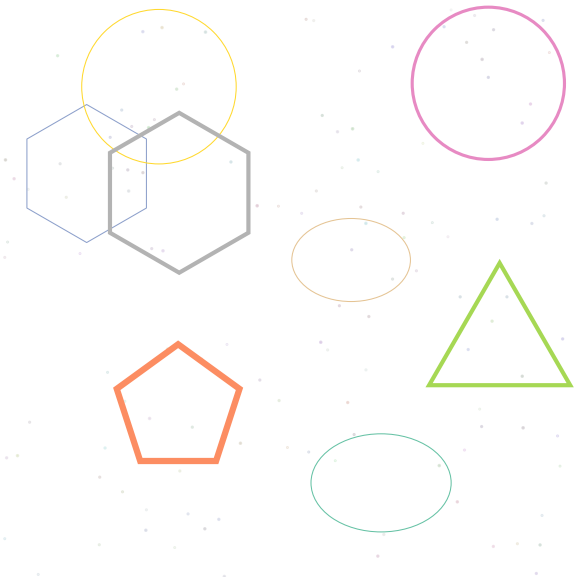[{"shape": "oval", "thickness": 0.5, "radius": 0.61, "center": [0.66, 0.163]}, {"shape": "pentagon", "thickness": 3, "radius": 0.56, "center": [0.308, 0.291]}, {"shape": "hexagon", "thickness": 0.5, "radius": 0.6, "center": [0.15, 0.699]}, {"shape": "circle", "thickness": 1.5, "radius": 0.66, "center": [0.846, 0.855]}, {"shape": "triangle", "thickness": 2, "radius": 0.71, "center": [0.865, 0.403]}, {"shape": "circle", "thickness": 0.5, "radius": 0.67, "center": [0.275, 0.849]}, {"shape": "oval", "thickness": 0.5, "radius": 0.51, "center": [0.608, 0.549]}, {"shape": "hexagon", "thickness": 2, "radius": 0.69, "center": [0.31, 0.665]}]